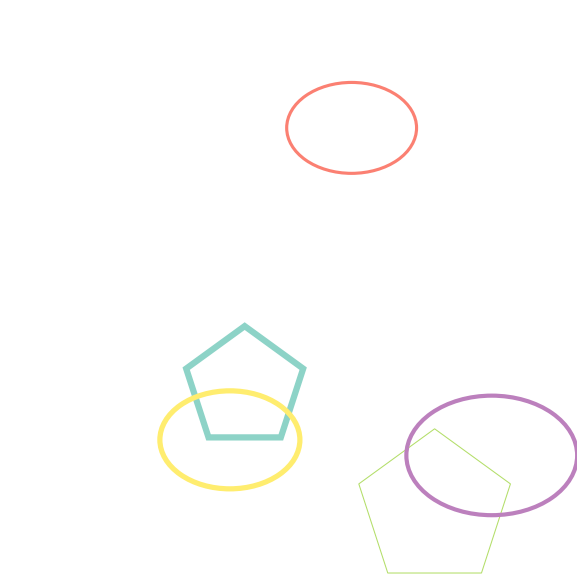[{"shape": "pentagon", "thickness": 3, "radius": 0.53, "center": [0.424, 0.328]}, {"shape": "oval", "thickness": 1.5, "radius": 0.56, "center": [0.609, 0.778]}, {"shape": "pentagon", "thickness": 0.5, "radius": 0.69, "center": [0.753, 0.119]}, {"shape": "oval", "thickness": 2, "radius": 0.74, "center": [0.852, 0.211]}, {"shape": "oval", "thickness": 2.5, "radius": 0.61, "center": [0.398, 0.238]}]